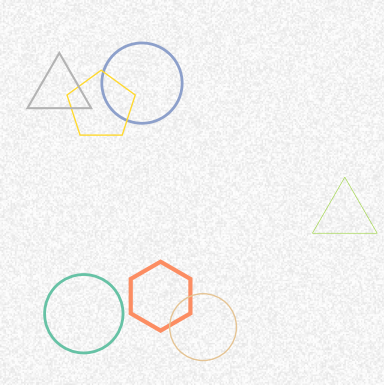[{"shape": "circle", "thickness": 2, "radius": 0.51, "center": [0.218, 0.185]}, {"shape": "hexagon", "thickness": 3, "radius": 0.45, "center": [0.417, 0.231]}, {"shape": "circle", "thickness": 2, "radius": 0.52, "center": [0.369, 0.784]}, {"shape": "triangle", "thickness": 0.5, "radius": 0.49, "center": [0.896, 0.443]}, {"shape": "pentagon", "thickness": 1, "radius": 0.47, "center": [0.263, 0.724]}, {"shape": "circle", "thickness": 1, "radius": 0.43, "center": [0.527, 0.15]}, {"shape": "triangle", "thickness": 1.5, "radius": 0.48, "center": [0.154, 0.767]}]